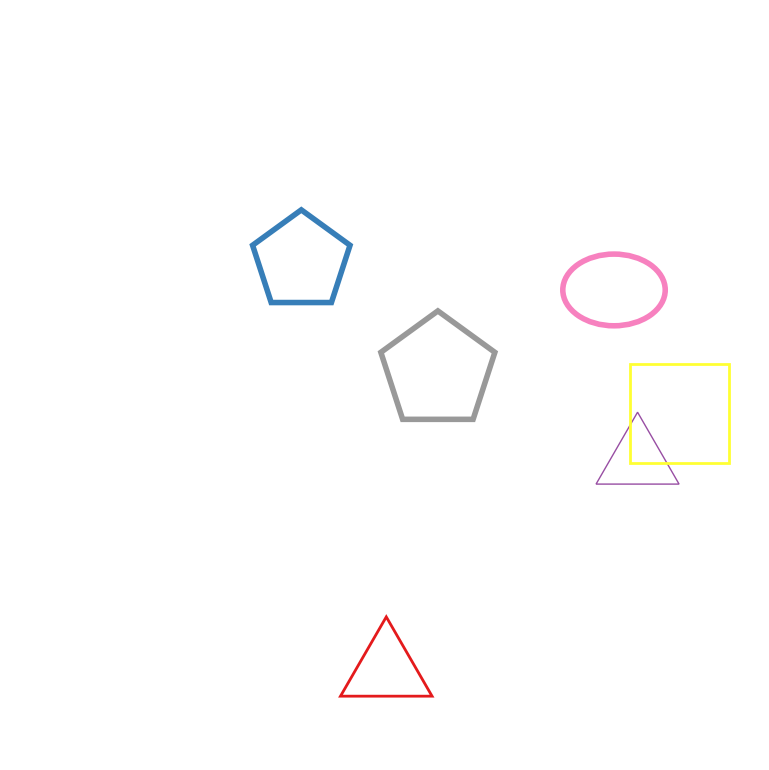[{"shape": "triangle", "thickness": 1, "radius": 0.34, "center": [0.502, 0.13]}, {"shape": "pentagon", "thickness": 2, "radius": 0.33, "center": [0.391, 0.661]}, {"shape": "triangle", "thickness": 0.5, "radius": 0.31, "center": [0.828, 0.402]}, {"shape": "square", "thickness": 1, "radius": 0.32, "center": [0.883, 0.463]}, {"shape": "oval", "thickness": 2, "radius": 0.33, "center": [0.797, 0.623]}, {"shape": "pentagon", "thickness": 2, "radius": 0.39, "center": [0.569, 0.518]}]